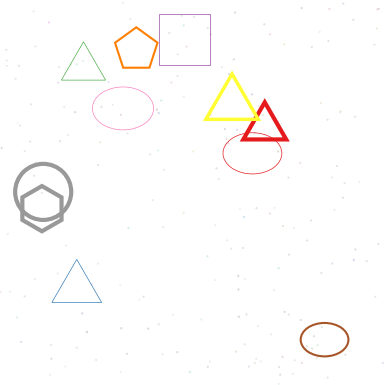[{"shape": "oval", "thickness": 0.5, "radius": 0.38, "center": [0.656, 0.602]}, {"shape": "triangle", "thickness": 3, "radius": 0.32, "center": [0.688, 0.67]}, {"shape": "triangle", "thickness": 0.5, "radius": 0.37, "center": [0.199, 0.252]}, {"shape": "triangle", "thickness": 0.5, "radius": 0.33, "center": [0.217, 0.825]}, {"shape": "square", "thickness": 0.5, "radius": 0.33, "center": [0.478, 0.898]}, {"shape": "pentagon", "thickness": 1.5, "radius": 0.29, "center": [0.354, 0.871]}, {"shape": "triangle", "thickness": 2.5, "radius": 0.39, "center": [0.603, 0.729]}, {"shape": "oval", "thickness": 1.5, "radius": 0.31, "center": [0.843, 0.118]}, {"shape": "oval", "thickness": 0.5, "radius": 0.4, "center": [0.319, 0.718]}, {"shape": "circle", "thickness": 3, "radius": 0.36, "center": [0.112, 0.502]}, {"shape": "hexagon", "thickness": 3, "radius": 0.29, "center": [0.109, 0.458]}]